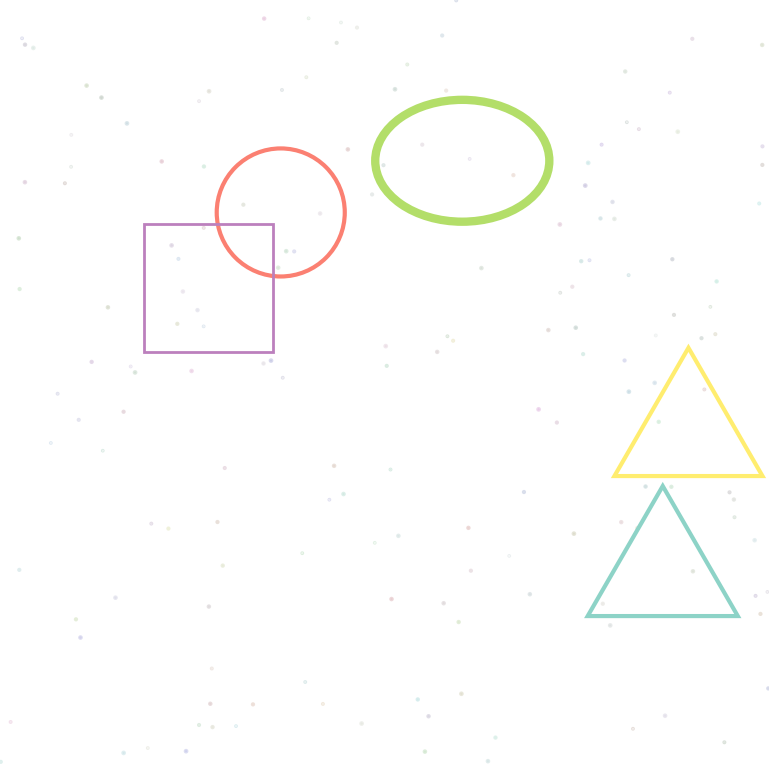[{"shape": "triangle", "thickness": 1.5, "radius": 0.56, "center": [0.861, 0.256]}, {"shape": "circle", "thickness": 1.5, "radius": 0.42, "center": [0.365, 0.724]}, {"shape": "oval", "thickness": 3, "radius": 0.57, "center": [0.6, 0.791]}, {"shape": "square", "thickness": 1, "radius": 0.42, "center": [0.271, 0.626]}, {"shape": "triangle", "thickness": 1.5, "radius": 0.56, "center": [0.894, 0.437]}]